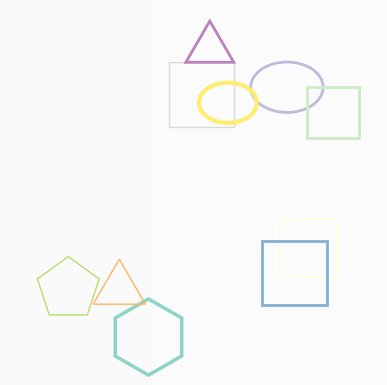[{"shape": "hexagon", "thickness": 2.5, "radius": 0.49, "center": [0.383, 0.125]}, {"shape": "square", "thickness": 0.5, "radius": 0.37, "center": [0.794, 0.356]}, {"shape": "oval", "thickness": 2, "radius": 0.47, "center": [0.741, 0.773]}, {"shape": "square", "thickness": 2, "radius": 0.42, "center": [0.76, 0.292]}, {"shape": "triangle", "thickness": 1, "radius": 0.39, "center": [0.308, 0.249]}, {"shape": "pentagon", "thickness": 1, "radius": 0.42, "center": [0.176, 0.25]}, {"shape": "square", "thickness": 1, "radius": 0.42, "center": [0.52, 0.754]}, {"shape": "triangle", "thickness": 2, "radius": 0.36, "center": [0.541, 0.874]}, {"shape": "square", "thickness": 2, "radius": 0.33, "center": [0.86, 0.708]}, {"shape": "oval", "thickness": 3, "radius": 0.37, "center": [0.588, 0.733]}]